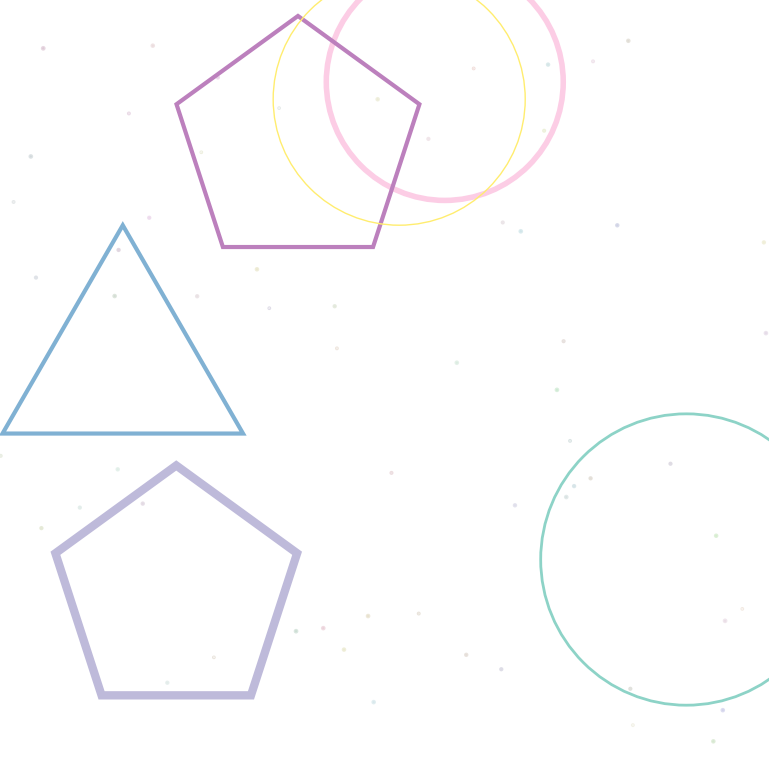[{"shape": "circle", "thickness": 1, "radius": 0.95, "center": [0.891, 0.273]}, {"shape": "pentagon", "thickness": 3, "radius": 0.83, "center": [0.229, 0.23]}, {"shape": "triangle", "thickness": 1.5, "radius": 0.9, "center": [0.159, 0.527]}, {"shape": "circle", "thickness": 2, "radius": 0.77, "center": [0.578, 0.894]}, {"shape": "pentagon", "thickness": 1.5, "radius": 0.83, "center": [0.387, 0.813]}, {"shape": "circle", "thickness": 0.5, "radius": 0.82, "center": [0.518, 0.871]}]